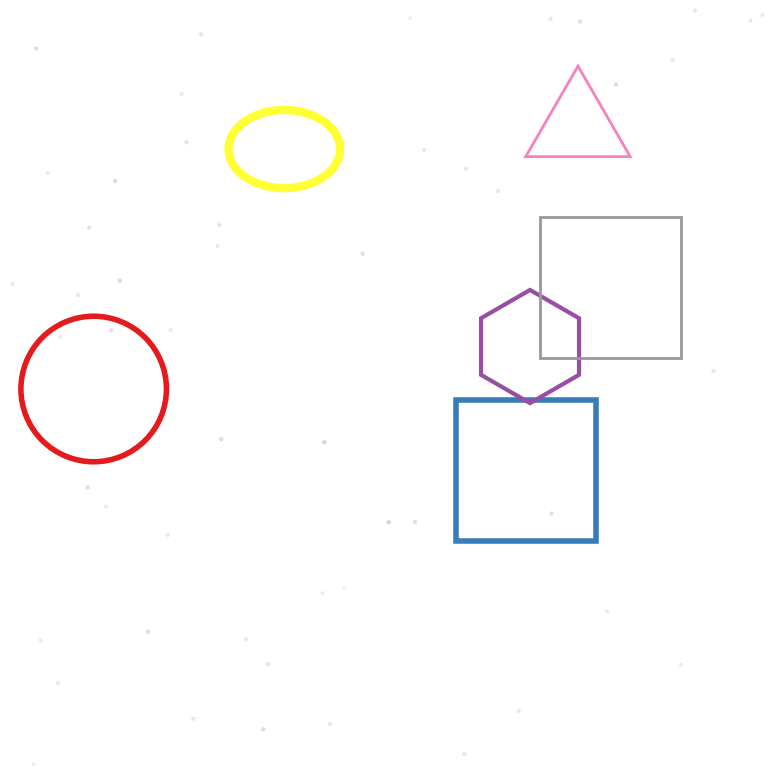[{"shape": "circle", "thickness": 2, "radius": 0.47, "center": [0.122, 0.495]}, {"shape": "square", "thickness": 2, "radius": 0.46, "center": [0.683, 0.389]}, {"shape": "hexagon", "thickness": 1.5, "radius": 0.37, "center": [0.688, 0.55]}, {"shape": "oval", "thickness": 3, "radius": 0.36, "center": [0.369, 0.806]}, {"shape": "triangle", "thickness": 1, "radius": 0.39, "center": [0.751, 0.836]}, {"shape": "square", "thickness": 1, "radius": 0.46, "center": [0.793, 0.627]}]